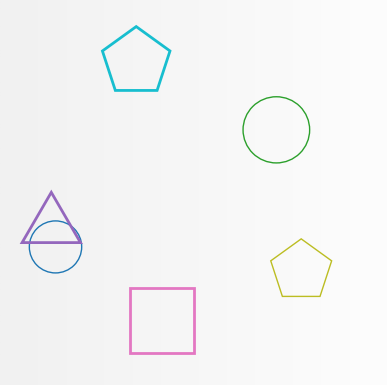[{"shape": "circle", "thickness": 1, "radius": 0.34, "center": [0.143, 0.359]}, {"shape": "circle", "thickness": 1, "radius": 0.43, "center": [0.713, 0.663]}, {"shape": "triangle", "thickness": 2, "radius": 0.44, "center": [0.132, 0.413]}, {"shape": "square", "thickness": 2, "radius": 0.42, "center": [0.418, 0.167]}, {"shape": "pentagon", "thickness": 1, "radius": 0.41, "center": [0.777, 0.297]}, {"shape": "pentagon", "thickness": 2, "radius": 0.46, "center": [0.351, 0.839]}]